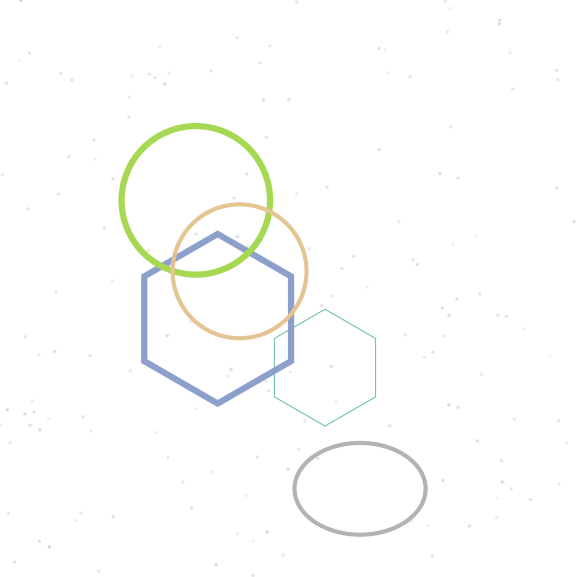[{"shape": "hexagon", "thickness": 0.5, "radius": 0.51, "center": [0.563, 0.363]}, {"shape": "hexagon", "thickness": 3, "radius": 0.73, "center": [0.377, 0.447]}, {"shape": "circle", "thickness": 3, "radius": 0.64, "center": [0.339, 0.652]}, {"shape": "circle", "thickness": 2, "radius": 0.58, "center": [0.415, 0.529]}, {"shape": "oval", "thickness": 2, "radius": 0.57, "center": [0.623, 0.153]}]